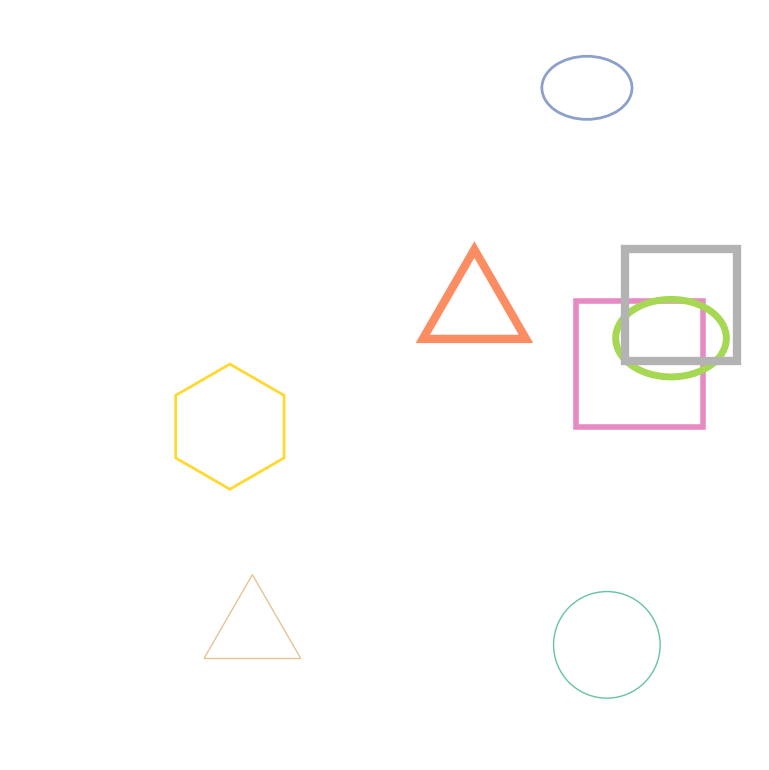[{"shape": "circle", "thickness": 0.5, "radius": 0.35, "center": [0.788, 0.163]}, {"shape": "triangle", "thickness": 3, "radius": 0.39, "center": [0.616, 0.599]}, {"shape": "oval", "thickness": 1, "radius": 0.29, "center": [0.762, 0.886]}, {"shape": "square", "thickness": 2, "radius": 0.41, "center": [0.831, 0.527]}, {"shape": "oval", "thickness": 2.5, "radius": 0.36, "center": [0.871, 0.561]}, {"shape": "hexagon", "thickness": 1, "radius": 0.41, "center": [0.299, 0.446]}, {"shape": "triangle", "thickness": 0.5, "radius": 0.36, "center": [0.328, 0.181]}, {"shape": "square", "thickness": 3, "radius": 0.36, "center": [0.884, 0.604]}]